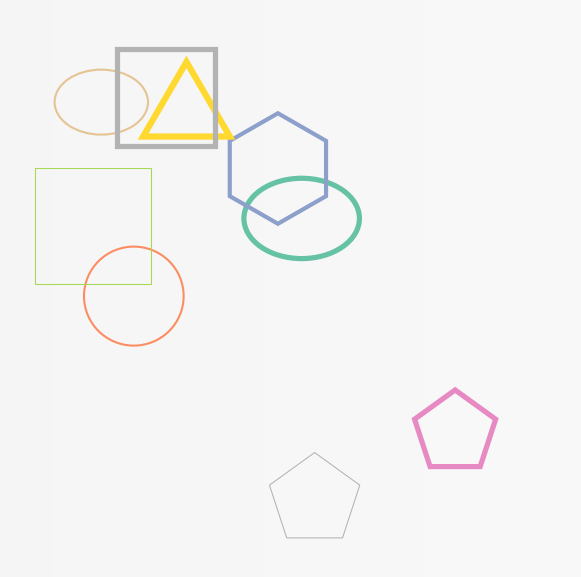[{"shape": "oval", "thickness": 2.5, "radius": 0.5, "center": [0.519, 0.621]}, {"shape": "circle", "thickness": 1, "radius": 0.43, "center": [0.23, 0.486]}, {"shape": "hexagon", "thickness": 2, "radius": 0.48, "center": [0.478, 0.707]}, {"shape": "pentagon", "thickness": 2.5, "radius": 0.37, "center": [0.783, 0.251]}, {"shape": "square", "thickness": 0.5, "radius": 0.5, "center": [0.16, 0.608]}, {"shape": "triangle", "thickness": 3, "radius": 0.43, "center": [0.321, 0.806]}, {"shape": "oval", "thickness": 1, "radius": 0.4, "center": [0.174, 0.822]}, {"shape": "pentagon", "thickness": 0.5, "radius": 0.41, "center": [0.541, 0.134]}, {"shape": "square", "thickness": 2.5, "radius": 0.42, "center": [0.286, 0.83]}]